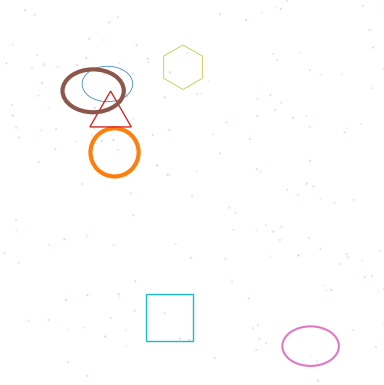[{"shape": "oval", "thickness": 0.5, "radius": 0.33, "center": [0.279, 0.782]}, {"shape": "circle", "thickness": 3, "radius": 0.31, "center": [0.297, 0.604]}, {"shape": "triangle", "thickness": 1, "radius": 0.31, "center": [0.287, 0.701]}, {"shape": "oval", "thickness": 3, "radius": 0.4, "center": [0.242, 0.764]}, {"shape": "oval", "thickness": 1.5, "radius": 0.37, "center": [0.807, 0.101]}, {"shape": "hexagon", "thickness": 0.5, "radius": 0.29, "center": [0.475, 0.825]}, {"shape": "square", "thickness": 1, "radius": 0.31, "center": [0.441, 0.175]}]